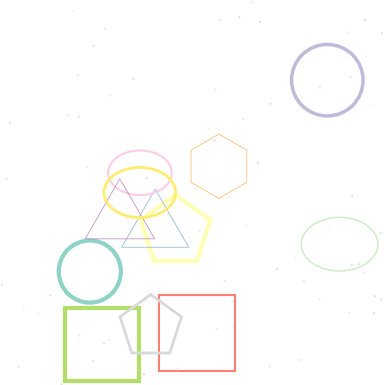[{"shape": "circle", "thickness": 3, "radius": 0.4, "center": [0.233, 0.295]}, {"shape": "pentagon", "thickness": 3, "radius": 0.47, "center": [0.456, 0.399]}, {"shape": "circle", "thickness": 2.5, "radius": 0.46, "center": [0.85, 0.792]}, {"shape": "square", "thickness": 1.5, "radius": 0.49, "center": [0.513, 0.135]}, {"shape": "triangle", "thickness": 0.5, "radius": 0.5, "center": [0.403, 0.408]}, {"shape": "hexagon", "thickness": 0.5, "radius": 0.42, "center": [0.569, 0.568]}, {"shape": "square", "thickness": 3, "radius": 0.48, "center": [0.264, 0.105]}, {"shape": "oval", "thickness": 1.5, "radius": 0.41, "center": [0.363, 0.551]}, {"shape": "pentagon", "thickness": 2, "radius": 0.42, "center": [0.392, 0.151]}, {"shape": "triangle", "thickness": 0.5, "radius": 0.52, "center": [0.311, 0.432]}, {"shape": "oval", "thickness": 1, "radius": 0.5, "center": [0.882, 0.366]}, {"shape": "oval", "thickness": 2, "radius": 0.47, "center": [0.363, 0.5]}]